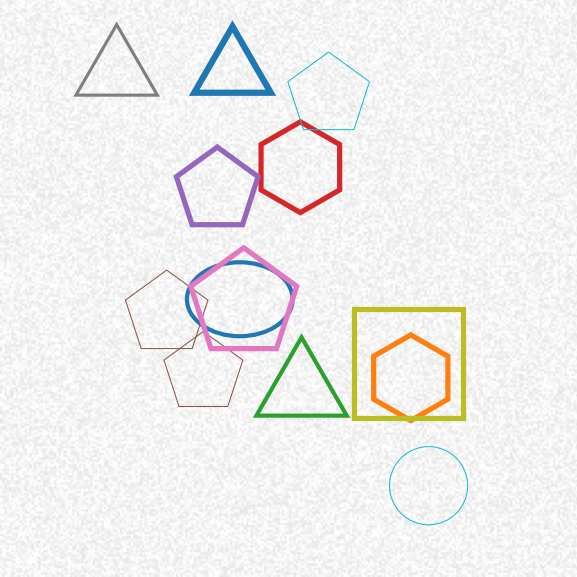[{"shape": "oval", "thickness": 2, "radius": 0.46, "center": [0.415, 0.481]}, {"shape": "triangle", "thickness": 3, "radius": 0.38, "center": [0.403, 0.877]}, {"shape": "hexagon", "thickness": 2.5, "radius": 0.37, "center": [0.711, 0.345]}, {"shape": "triangle", "thickness": 2, "radius": 0.45, "center": [0.522, 0.325]}, {"shape": "hexagon", "thickness": 2.5, "radius": 0.39, "center": [0.52, 0.71]}, {"shape": "pentagon", "thickness": 2.5, "radius": 0.37, "center": [0.376, 0.67]}, {"shape": "pentagon", "thickness": 0.5, "radius": 0.36, "center": [0.352, 0.353]}, {"shape": "pentagon", "thickness": 0.5, "radius": 0.38, "center": [0.289, 0.456]}, {"shape": "pentagon", "thickness": 2.5, "radius": 0.48, "center": [0.422, 0.474]}, {"shape": "triangle", "thickness": 1.5, "radius": 0.41, "center": [0.202, 0.875]}, {"shape": "square", "thickness": 2.5, "radius": 0.47, "center": [0.707, 0.369]}, {"shape": "pentagon", "thickness": 0.5, "radius": 0.37, "center": [0.569, 0.835]}, {"shape": "circle", "thickness": 0.5, "radius": 0.34, "center": [0.742, 0.158]}]